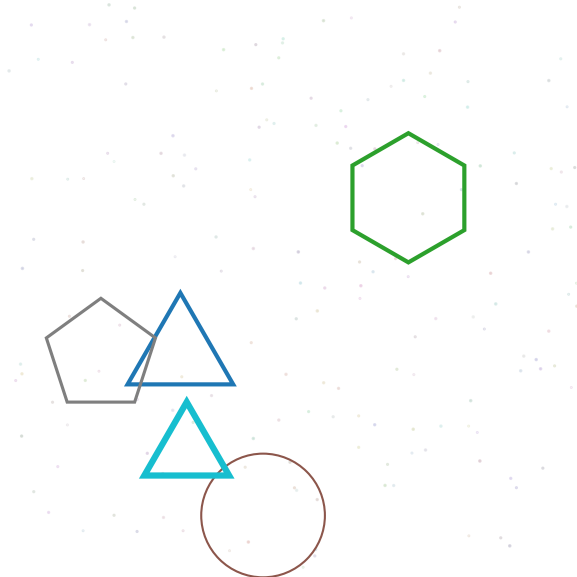[{"shape": "triangle", "thickness": 2, "radius": 0.53, "center": [0.312, 0.386]}, {"shape": "hexagon", "thickness": 2, "radius": 0.56, "center": [0.707, 0.657]}, {"shape": "circle", "thickness": 1, "radius": 0.54, "center": [0.456, 0.107]}, {"shape": "pentagon", "thickness": 1.5, "radius": 0.5, "center": [0.175, 0.383]}, {"shape": "triangle", "thickness": 3, "radius": 0.42, "center": [0.323, 0.218]}]